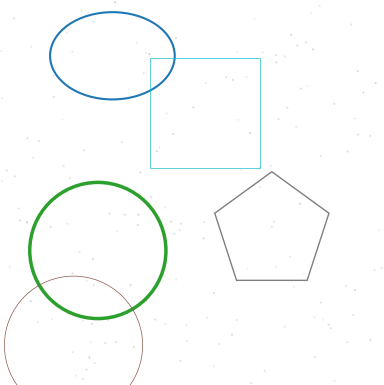[{"shape": "oval", "thickness": 1.5, "radius": 0.81, "center": [0.292, 0.855]}, {"shape": "circle", "thickness": 2.5, "radius": 0.88, "center": [0.254, 0.349]}, {"shape": "circle", "thickness": 0.5, "radius": 0.9, "center": [0.191, 0.103]}, {"shape": "pentagon", "thickness": 1, "radius": 0.78, "center": [0.706, 0.398]}, {"shape": "square", "thickness": 0.5, "radius": 0.72, "center": [0.533, 0.707]}]